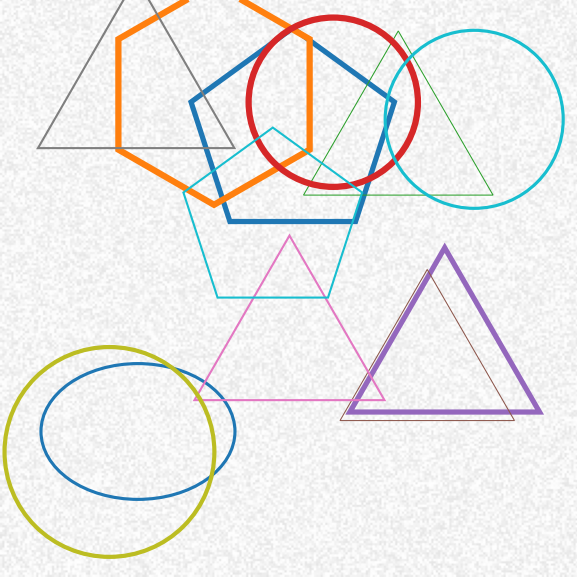[{"shape": "oval", "thickness": 1.5, "radius": 0.84, "center": [0.239, 0.252]}, {"shape": "pentagon", "thickness": 2.5, "radius": 0.93, "center": [0.507, 0.765]}, {"shape": "hexagon", "thickness": 3, "radius": 0.96, "center": [0.371, 0.836]}, {"shape": "triangle", "thickness": 0.5, "radius": 0.95, "center": [0.69, 0.756]}, {"shape": "circle", "thickness": 3, "radius": 0.73, "center": [0.577, 0.822]}, {"shape": "triangle", "thickness": 2.5, "radius": 0.95, "center": [0.77, 0.38]}, {"shape": "triangle", "thickness": 0.5, "radius": 0.87, "center": [0.74, 0.358]}, {"shape": "triangle", "thickness": 1, "radius": 0.95, "center": [0.501, 0.401]}, {"shape": "triangle", "thickness": 1, "radius": 0.98, "center": [0.236, 0.841]}, {"shape": "circle", "thickness": 2, "radius": 0.91, "center": [0.19, 0.217]}, {"shape": "circle", "thickness": 1.5, "radius": 0.77, "center": [0.821, 0.793]}, {"shape": "pentagon", "thickness": 1, "radius": 0.81, "center": [0.472, 0.615]}]